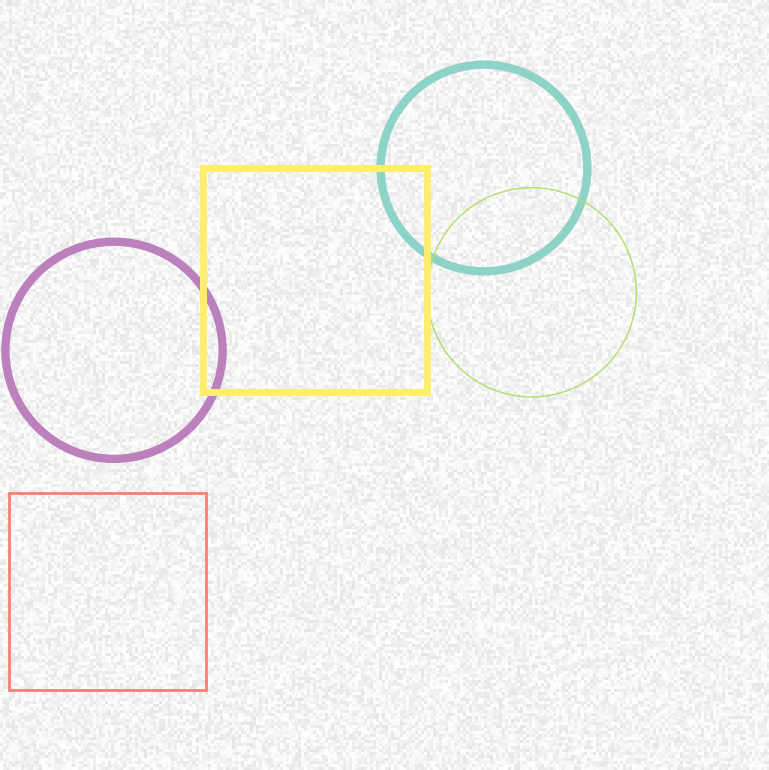[{"shape": "circle", "thickness": 3, "radius": 0.67, "center": [0.629, 0.782]}, {"shape": "square", "thickness": 1, "radius": 0.64, "center": [0.139, 0.232]}, {"shape": "circle", "thickness": 0.5, "radius": 0.68, "center": [0.691, 0.62]}, {"shape": "circle", "thickness": 3, "radius": 0.71, "center": [0.148, 0.545]}, {"shape": "square", "thickness": 2.5, "radius": 0.73, "center": [0.409, 0.636]}]